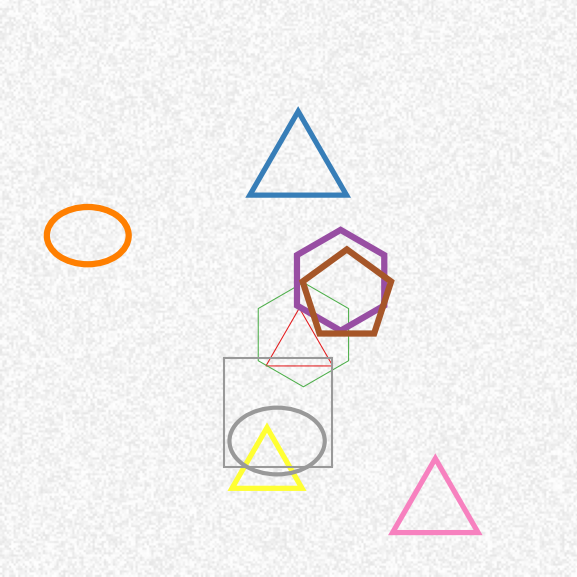[{"shape": "triangle", "thickness": 0.5, "radius": 0.33, "center": [0.518, 0.399]}, {"shape": "triangle", "thickness": 2.5, "radius": 0.48, "center": [0.516, 0.71]}, {"shape": "hexagon", "thickness": 0.5, "radius": 0.45, "center": [0.525, 0.42]}, {"shape": "hexagon", "thickness": 3, "radius": 0.44, "center": [0.59, 0.514]}, {"shape": "oval", "thickness": 3, "radius": 0.35, "center": [0.152, 0.591]}, {"shape": "triangle", "thickness": 2.5, "radius": 0.35, "center": [0.462, 0.189]}, {"shape": "pentagon", "thickness": 3, "radius": 0.4, "center": [0.601, 0.487]}, {"shape": "triangle", "thickness": 2.5, "radius": 0.43, "center": [0.754, 0.12]}, {"shape": "oval", "thickness": 2, "radius": 0.41, "center": [0.48, 0.235]}, {"shape": "square", "thickness": 1, "radius": 0.47, "center": [0.481, 0.285]}]